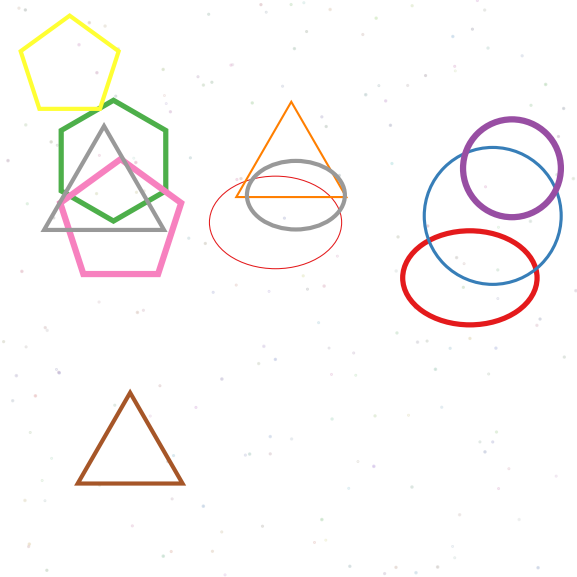[{"shape": "oval", "thickness": 0.5, "radius": 0.57, "center": [0.477, 0.614]}, {"shape": "oval", "thickness": 2.5, "radius": 0.58, "center": [0.814, 0.518]}, {"shape": "circle", "thickness": 1.5, "radius": 0.59, "center": [0.853, 0.625]}, {"shape": "hexagon", "thickness": 2.5, "radius": 0.52, "center": [0.197, 0.721]}, {"shape": "circle", "thickness": 3, "radius": 0.42, "center": [0.887, 0.708]}, {"shape": "triangle", "thickness": 1, "radius": 0.55, "center": [0.504, 0.713]}, {"shape": "pentagon", "thickness": 2, "radius": 0.45, "center": [0.121, 0.883]}, {"shape": "triangle", "thickness": 2, "radius": 0.52, "center": [0.225, 0.214]}, {"shape": "pentagon", "thickness": 3, "radius": 0.55, "center": [0.209, 0.614]}, {"shape": "oval", "thickness": 2, "radius": 0.42, "center": [0.512, 0.661]}, {"shape": "triangle", "thickness": 2, "radius": 0.6, "center": [0.18, 0.661]}]